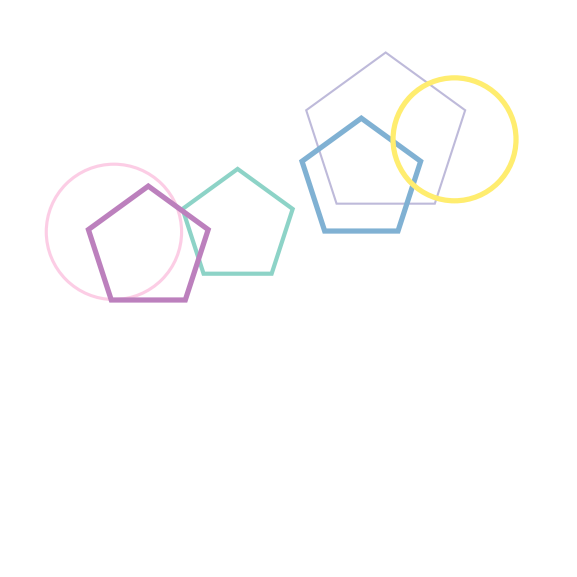[{"shape": "pentagon", "thickness": 2, "radius": 0.5, "center": [0.411, 0.606]}, {"shape": "pentagon", "thickness": 1, "radius": 0.72, "center": [0.668, 0.764]}, {"shape": "pentagon", "thickness": 2.5, "radius": 0.54, "center": [0.626, 0.686]}, {"shape": "circle", "thickness": 1.5, "radius": 0.59, "center": [0.197, 0.598]}, {"shape": "pentagon", "thickness": 2.5, "radius": 0.55, "center": [0.257, 0.568]}, {"shape": "circle", "thickness": 2.5, "radius": 0.53, "center": [0.787, 0.758]}]